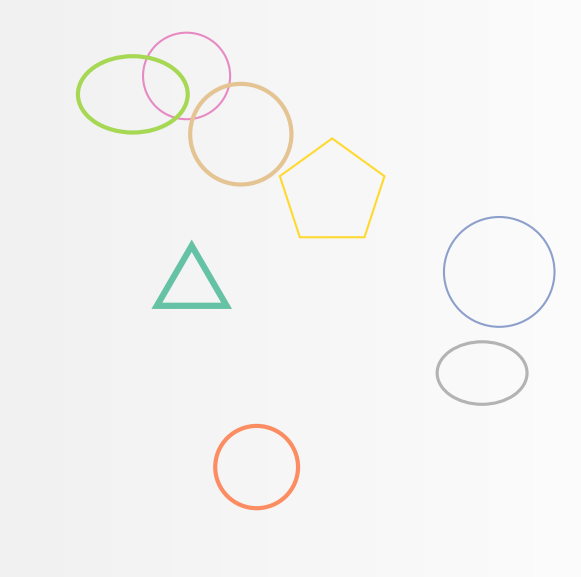[{"shape": "triangle", "thickness": 3, "radius": 0.35, "center": [0.33, 0.504]}, {"shape": "circle", "thickness": 2, "radius": 0.36, "center": [0.442, 0.19]}, {"shape": "circle", "thickness": 1, "radius": 0.48, "center": [0.859, 0.528]}, {"shape": "circle", "thickness": 1, "radius": 0.37, "center": [0.321, 0.868]}, {"shape": "oval", "thickness": 2, "radius": 0.47, "center": [0.229, 0.836]}, {"shape": "pentagon", "thickness": 1, "radius": 0.47, "center": [0.571, 0.665]}, {"shape": "circle", "thickness": 2, "radius": 0.44, "center": [0.414, 0.767]}, {"shape": "oval", "thickness": 1.5, "radius": 0.39, "center": [0.829, 0.353]}]